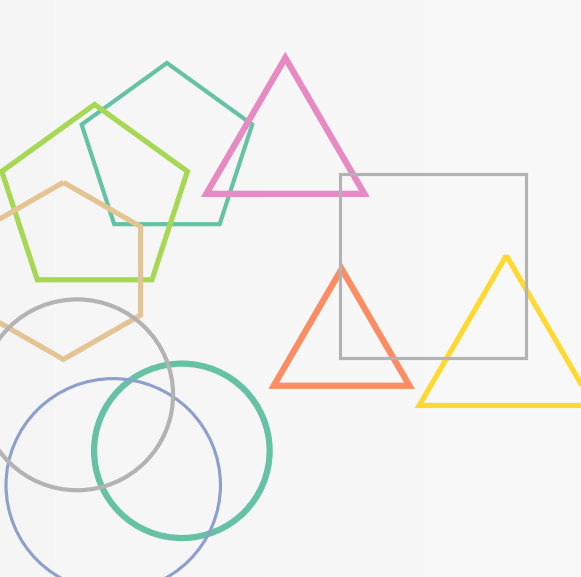[{"shape": "pentagon", "thickness": 2, "radius": 0.77, "center": [0.287, 0.736]}, {"shape": "circle", "thickness": 3, "radius": 0.76, "center": [0.313, 0.218]}, {"shape": "triangle", "thickness": 3, "radius": 0.67, "center": [0.588, 0.399]}, {"shape": "circle", "thickness": 1.5, "radius": 0.92, "center": [0.195, 0.159]}, {"shape": "triangle", "thickness": 3, "radius": 0.79, "center": [0.491, 0.742]}, {"shape": "pentagon", "thickness": 2.5, "radius": 0.84, "center": [0.163, 0.65]}, {"shape": "triangle", "thickness": 2.5, "radius": 0.87, "center": [0.871, 0.384]}, {"shape": "hexagon", "thickness": 2.5, "radius": 0.77, "center": [0.109, 0.53]}, {"shape": "circle", "thickness": 2, "radius": 0.83, "center": [0.133, 0.315]}, {"shape": "square", "thickness": 1.5, "radius": 0.8, "center": [0.744, 0.538]}]